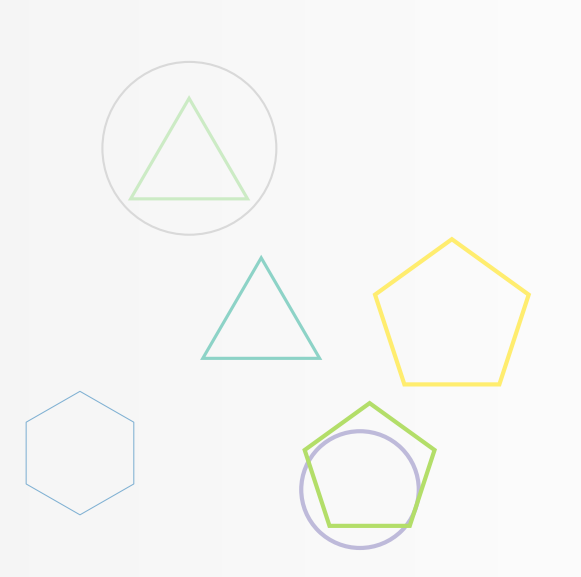[{"shape": "triangle", "thickness": 1.5, "radius": 0.58, "center": [0.449, 0.437]}, {"shape": "circle", "thickness": 2, "radius": 0.51, "center": [0.619, 0.151]}, {"shape": "hexagon", "thickness": 0.5, "radius": 0.53, "center": [0.138, 0.215]}, {"shape": "pentagon", "thickness": 2, "radius": 0.59, "center": [0.636, 0.184]}, {"shape": "circle", "thickness": 1, "radius": 0.75, "center": [0.326, 0.742]}, {"shape": "triangle", "thickness": 1.5, "radius": 0.58, "center": [0.325, 0.713]}, {"shape": "pentagon", "thickness": 2, "radius": 0.69, "center": [0.777, 0.446]}]